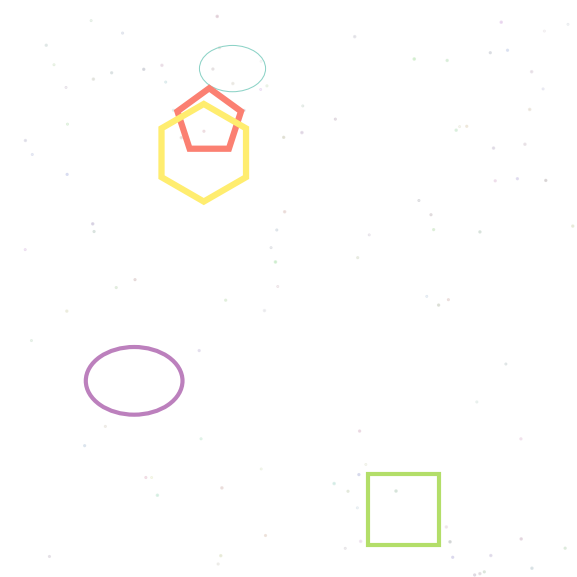[{"shape": "oval", "thickness": 0.5, "radius": 0.29, "center": [0.403, 0.88]}, {"shape": "pentagon", "thickness": 3, "radius": 0.29, "center": [0.362, 0.788]}, {"shape": "square", "thickness": 2, "radius": 0.31, "center": [0.699, 0.117]}, {"shape": "oval", "thickness": 2, "radius": 0.42, "center": [0.232, 0.34]}, {"shape": "hexagon", "thickness": 3, "radius": 0.42, "center": [0.353, 0.735]}]